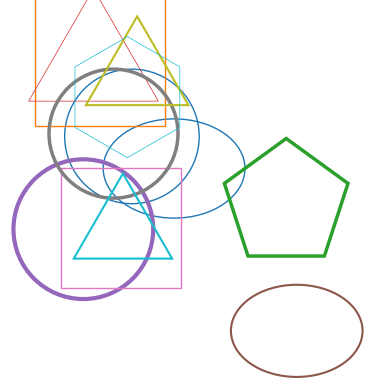[{"shape": "oval", "thickness": 1, "radius": 0.92, "center": [0.452, 0.562]}, {"shape": "circle", "thickness": 1, "radius": 0.87, "center": [0.343, 0.646]}, {"shape": "square", "thickness": 1, "radius": 0.84, "center": [0.26, 0.841]}, {"shape": "pentagon", "thickness": 2.5, "radius": 0.84, "center": [0.743, 0.471]}, {"shape": "triangle", "thickness": 0.5, "radius": 0.97, "center": [0.243, 0.835]}, {"shape": "circle", "thickness": 3, "radius": 0.91, "center": [0.216, 0.405]}, {"shape": "oval", "thickness": 1.5, "radius": 0.85, "center": [0.771, 0.141]}, {"shape": "square", "thickness": 1, "radius": 0.78, "center": [0.315, 0.408]}, {"shape": "circle", "thickness": 2.5, "radius": 0.84, "center": [0.295, 0.653]}, {"shape": "triangle", "thickness": 1.5, "radius": 0.77, "center": [0.356, 0.804]}, {"shape": "triangle", "thickness": 1.5, "radius": 0.74, "center": [0.319, 0.402]}, {"shape": "hexagon", "thickness": 0.5, "radius": 0.79, "center": [0.331, 0.748]}]